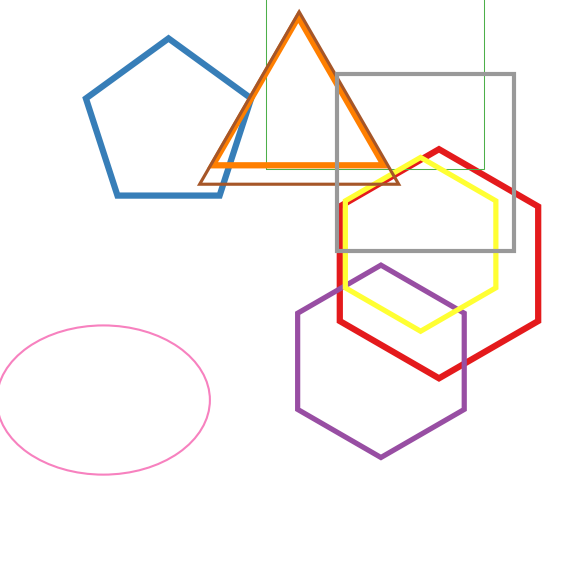[{"shape": "hexagon", "thickness": 3, "radius": 0.99, "center": [0.76, 0.542]}, {"shape": "pentagon", "thickness": 3, "radius": 0.75, "center": [0.292, 0.782]}, {"shape": "square", "thickness": 0.5, "radius": 0.94, "center": [0.649, 0.894]}, {"shape": "hexagon", "thickness": 2.5, "radius": 0.83, "center": [0.66, 0.373]}, {"shape": "triangle", "thickness": 3, "radius": 0.86, "center": [0.517, 0.799]}, {"shape": "hexagon", "thickness": 2.5, "radius": 0.75, "center": [0.728, 0.576]}, {"shape": "triangle", "thickness": 1.5, "radius": 0.99, "center": [0.518, 0.78]}, {"shape": "oval", "thickness": 1, "radius": 0.92, "center": [0.179, 0.306]}, {"shape": "square", "thickness": 2, "radius": 0.77, "center": [0.737, 0.718]}]